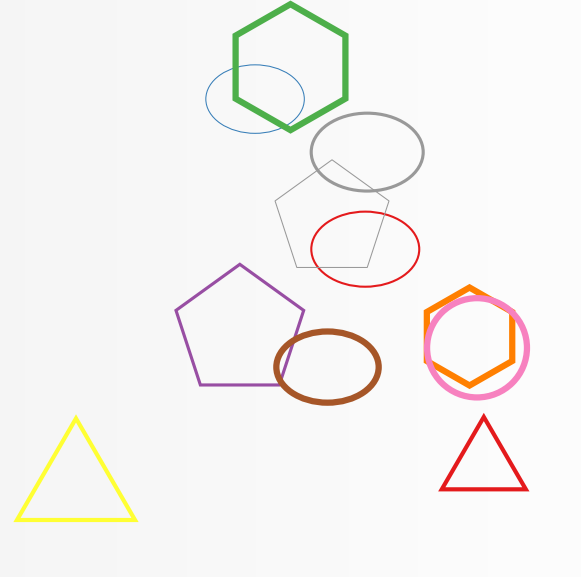[{"shape": "triangle", "thickness": 2, "radius": 0.42, "center": [0.832, 0.194]}, {"shape": "oval", "thickness": 1, "radius": 0.46, "center": [0.628, 0.568]}, {"shape": "oval", "thickness": 0.5, "radius": 0.42, "center": [0.439, 0.828]}, {"shape": "hexagon", "thickness": 3, "radius": 0.55, "center": [0.5, 0.883]}, {"shape": "pentagon", "thickness": 1.5, "radius": 0.58, "center": [0.413, 0.426]}, {"shape": "hexagon", "thickness": 3, "radius": 0.42, "center": [0.808, 0.416]}, {"shape": "triangle", "thickness": 2, "radius": 0.59, "center": [0.131, 0.157]}, {"shape": "oval", "thickness": 3, "radius": 0.44, "center": [0.563, 0.363]}, {"shape": "circle", "thickness": 3, "radius": 0.43, "center": [0.821, 0.397]}, {"shape": "oval", "thickness": 1.5, "radius": 0.48, "center": [0.632, 0.736]}, {"shape": "pentagon", "thickness": 0.5, "radius": 0.52, "center": [0.571, 0.619]}]